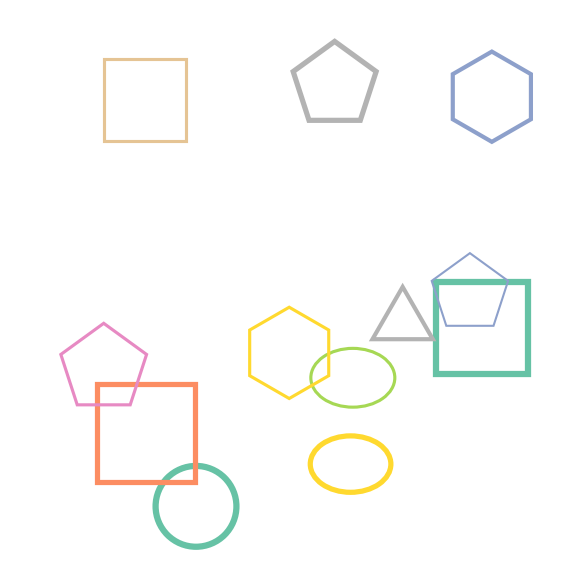[{"shape": "circle", "thickness": 3, "radius": 0.35, "center": [0.339, 0.122]}, {"shape": "square", "thickness": 3, "radius": 0.4, "center": [0.834, 0.431]}, {"shape": "square", "thickness": 2.5, "radius": 0.42, "center": [0.253, 0.249]}, {"shape": "hexagon", "thickness": 2, "radius": 0.39, "center": [0.852, 0.832]}, {"shape": "pentagon", "thickness": 1, "radius": 0.35, "center": [0.814, 0.491]}, {"shape": "pentagon", "thickness": 1.5, "radius": 0.39, "center": [0.18, 0.361]}, {"shape": "oval", "thickness": 1.5, "radius": 0.36, "center": [0.611, 0.345]}, {"shape": "hexagon", "thickness": 1.5, "radius": 0.4, "center": [0.501, 0.388]}, {"shape": "oval", "thickness": 2.5, "radius": 0.35, "center": [0.607, 0.196]}, {"shape": "square", "thickness": 1.5, "radius": 0.36, "center": [0.251, 0.826]}, {"shape": "pentagon", "thickness": 2.5, "radius": 0.38, "center": [0.579, 0.852]}, {"shape": "triangle", "thickness": 2, "radius": 0.3, "center": [0.697, 0.442]}]